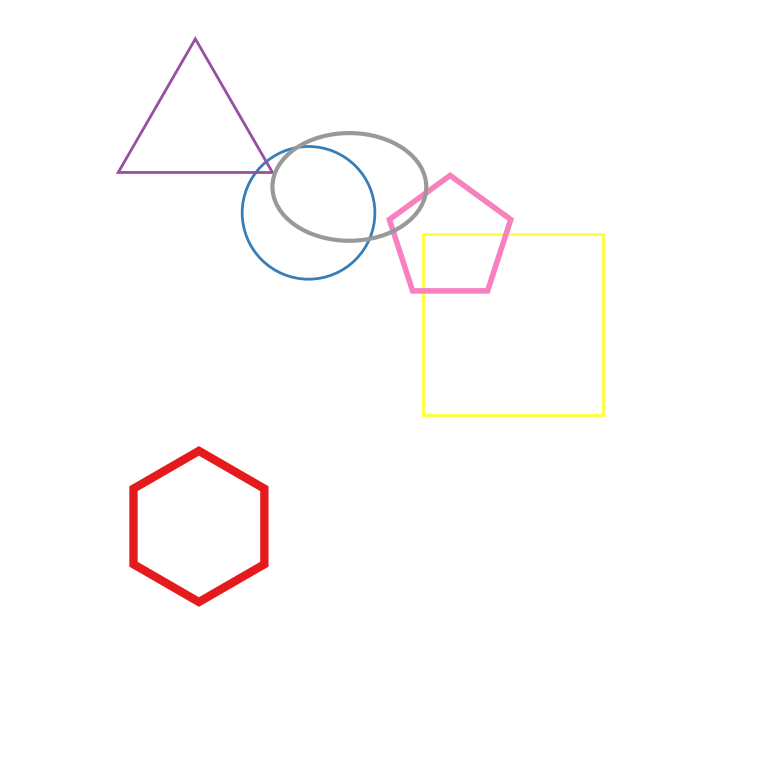[{"shape": "hexagon", "thickness": 3, "radius": 0.49, "center": [0.258, 0.316]}, {"shape": "circle", "thickness": 1, "radius": 0.43, "center": [0.401, 0.724]}, {"shape": "triangle", "thickness": 1, "radius": 0.58, "center": [0.254, 0.834]}, {"shape": "square", "thickness": 1, "radius": 0.59, "center": [0.666, 0.579]}, {"shape": "pentagon", "thickness": 2, "radius": 0.41, "center": [0.585, 0.689]}, {"shape": "oval", "thickness": 1.5, "radius": 0.5, "center": [0.454, 0.757]}]